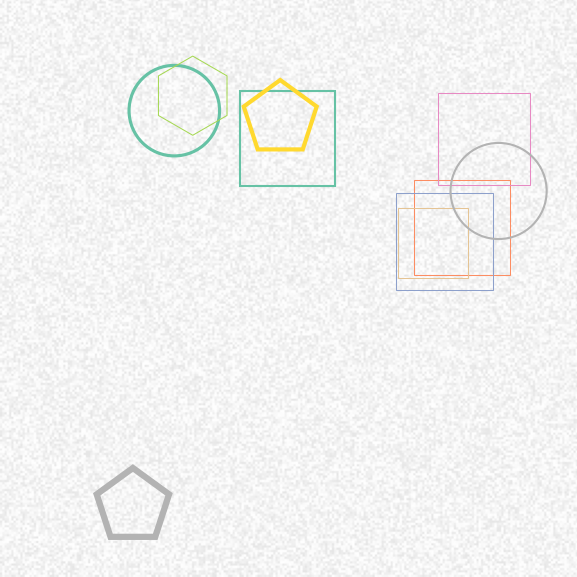[{"shape": "square", "thickness": 1, "radius": 0.41, "center": [0.498, 0.759]}, {"shape": "circle", "thickness": 1.5, "radius": 0.39, "center": [0.302, 0.808]}, {"shape": "square", "thickness": 0.5, "radius": 0.41, "center": [0.8, 0.605]}, {"shape": "square", "thickness": 0.5, "radius": 0.42, "center": [0.769, 0.581]}, {"shape": "square", "thickness": 0.5, "radius": 0.4, "center": [0.838, 0.759]}, {"shape": "hexagon", "thickness": 0.5, "radius": 0.34, "center": [0.334, 0.833]}, {"shape": "pentagon", "thickness": 2, "radius": 0.33, "center": [0.485, 0.794]}, {"shape": "square", "thickness": 0.5, "radius": 0.3, "center": [0.75, 0.578]}, {"shape": "pentagon", "thickness": 3, "radius": 0.33, "center": [0.23, 0.123]}, {"shape": "circle", "thickness": 1, "radius": 0.42, "center": [0.863, 0.668]}]